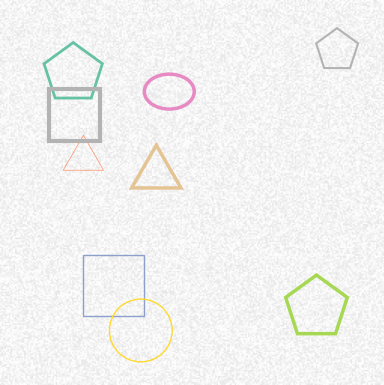[{"shape": "pentagon", "thickness": 2, "radius": 0.4, "center": [0.19, 0.81]}, {"shape": "triangle", "thickness": 0.5, "radius": 0.3, "center": [0.217, 0.588]}, {"shape": "square", "thickness": 1, "radius": 0.4, "center": [0.295, 0.259]}, {"shape": "oval", "thickness": 2.5, "radius": 0.32, "center": [0.44, 0.762]}, {"shape": "pentagon", "thickness": 2.5, "radius": 0.42, "center": [0.822, 0.201]}, {"shape": "circle", "thickness": 1, "radius": 0.41, "center": [0.366, 0.142]}, {"shape": "triangle", "thickness": 2.5, "radius": 0.37, "center": [0.406, 0.549]}, {"shape": "square", "thickness": 3, "radius": 0.33, "center": [0.193, 0.701]}, {"shape": "pentagon", "thickness": 1.5, "radius": 0.29, "center": [0.876, 0.87]}]